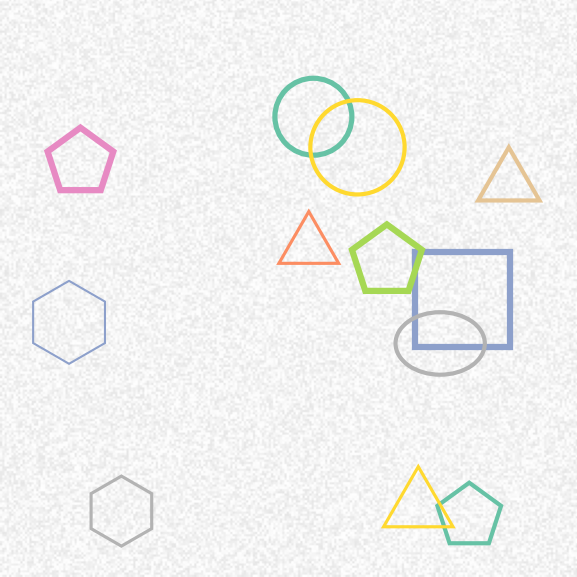[{"shape": "pentagon", "thickness": 2, "radius": 0.29, "center": [0.813, 0.105]}, {"shape": "circle", "thickness": 2.5, "radius": 0.33, "center": [0.543, 0.797]}, {"shape": "triangle", "thickness": 1.5, "radius": 0.3, "center": [0.535, 0.573]}, {"shape": "square", "thickness": 3, "radius": 0.41, "center": [0.801, 0.48]}, {"shape": "hexagon", "thickness": 1, "radius": 0.36, "center": [0.12, 0.441]}, {"shape": "pentagon", "thickness": 3, "radius": 0.3, "center": [0.139, 0.718]}, {"shape": "pentagon", "thickness": 3, "radius": 0.32, "center": [0.67, 0.547]}, {"shape": "triangle", "thickness": 1.5, "radius": 0.35, "center": [0.724, 0.122]}, {"shape": "circle", "thickness": 2, "radius": 0.41, "center": [0.619, 0.744]}, {"shape": "triangle", "thickness": 2, "radius": 0.31, "center": [0.881, 0.683]}, {"shape": "hexagon", "thickness": 1.5, "radius": 0.3, "center": [0.21, 0.114]}, {"shape": "oval", "thickness": 2, "radius": 0.39, "center": [0.762, 0.404]}]